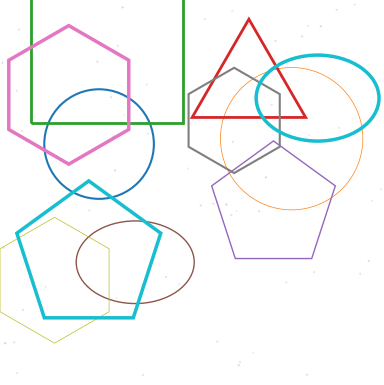[{"shape": "circle", "thickness": 1.5, "radius": 0.71, "center": [0.257, 0.626]}, {"shape": "circle", "thickness": 0.5, "radius": 0.92, "center": [0.758, 0.64]}, {"shape": "square", "thickness": 2, "radius": 0.99, "center": [0.279, 0.879]}, {"shape": "triangle", "thickness": 2, "radius": 0.85, "center": [0.646, 0.78]}, {"shape": "pentagon", "thickness": 1, "radius": 0.84, "center": [0.71, 0.465]}, {"shape": "oval", "thickness": 1, "radius": 0.77, "center": [0.351, 0.319]}, {"shape": "hexagon", "thickness": 2.5, "radius": 0.9, "center": [0.179, 0.754]}, {"shape": "hexagon", "thickness": 1.5, "radius": 0.68, "center": [0.608, 0.687]}, {"shape": "hexagon", "thickness": 0.5, "radius": 0.82, "center": [0.142, 0.272]}, {"shape": "oval", "thickness": 2.5, "radius": 0.8, "center": [0.825, 0.745]}, {"shape": "pentagon", "thickness": 2.5, "radius": 0.98, "center": [0.231, 0.334]}]